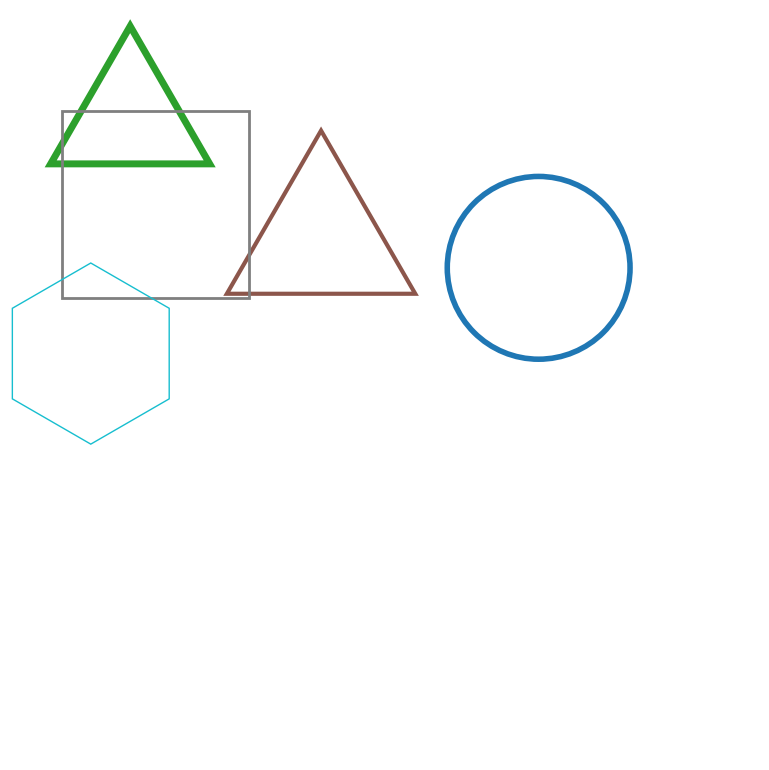[{"shape": "circle", "thickness": 2, "radius": 0.59, "center": [0.7, 0.652]}, {"shape": "triangle", "thickness": 2.5, "radius": 0.6, "center": [0.169, 0.847]}, {"shape": "triangle", "thickness": 1.5, "radius": 0.71, "center": [0.417, 0.689]}, {"shape": "square", "thickness": 1, "radius": 0.61, "center": [0.202, 0.734]}, {"shape": "hexagon", "thickness": 0.5, "radius": 0.59, "center": [0.118, 0.541]}]